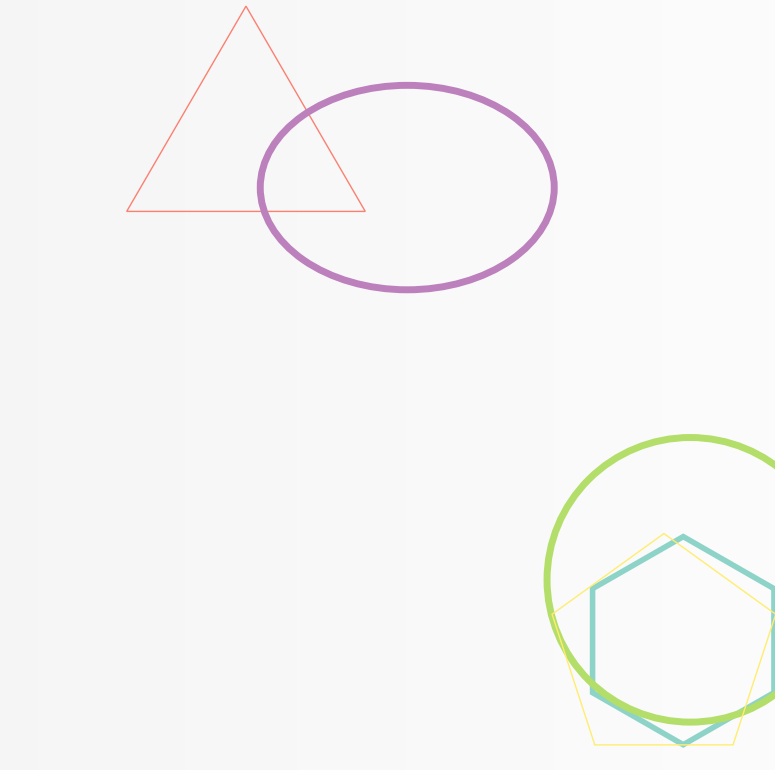[{"shape": "hexagon", "thickness": 2, "radius": 0.68, "center": [0.882, 0.168]}, {"shape": "triangle", "thickness": 0.5, "radius": 0.89, "center": [0.317, 0.814]}, {"shape": "circle", "thickness": 2.5, "radius": 0.92, "center": [0.891, 0.247]}, {"shape": "oval", "thickness": 2.5, "radius": 0.95, "center": [0.525, 0.756]}, {"shape": "pentagon", "thickness": 0.5, "radius": 0.76, "center": [0.857, 0.155]}]